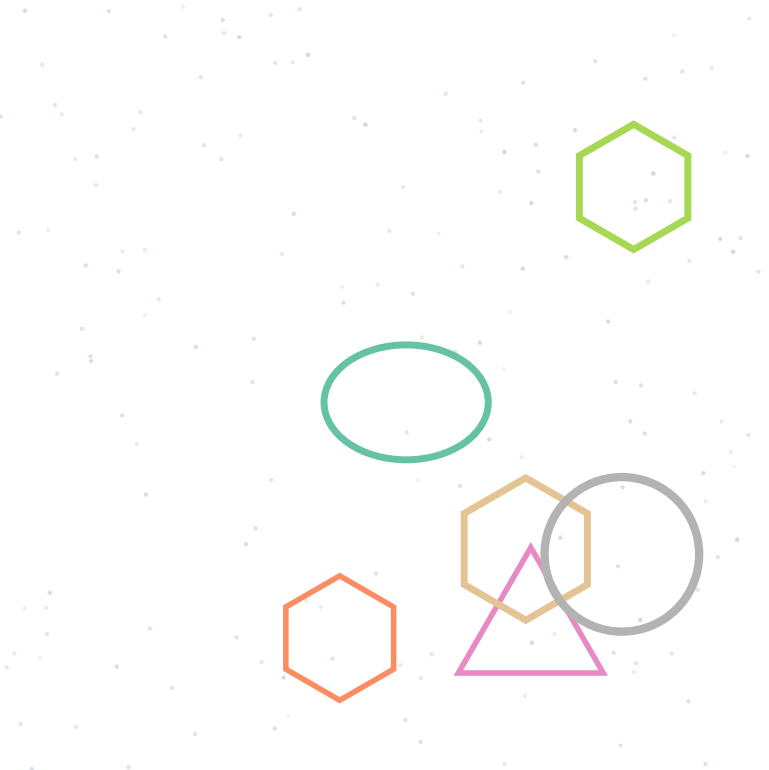[{"shape": "oval", "thickness": 2.5, "radius": 0.53, "center": [0.527, 0.477]}, {"shape": "hexagon", "thickness": 2, "radius": 0.4, "center": [0.441, 0.171]}, {"shape": "triangle", "thickness": 2, "radius": 0.54, "center": [0.689, 0.18]}, {"shape": "hexagon", "thickness": 2.5, "radius": 0.41, "center": [0.823, 0.757]}, {"shape": "hexagon", "thickness": 2.5, "radius": 0.46, "center": [0.683, 0.287]}, {"shape": "circle", "thickness": 3, "radius": 0.5, "center": [0.808, 0.28]}]